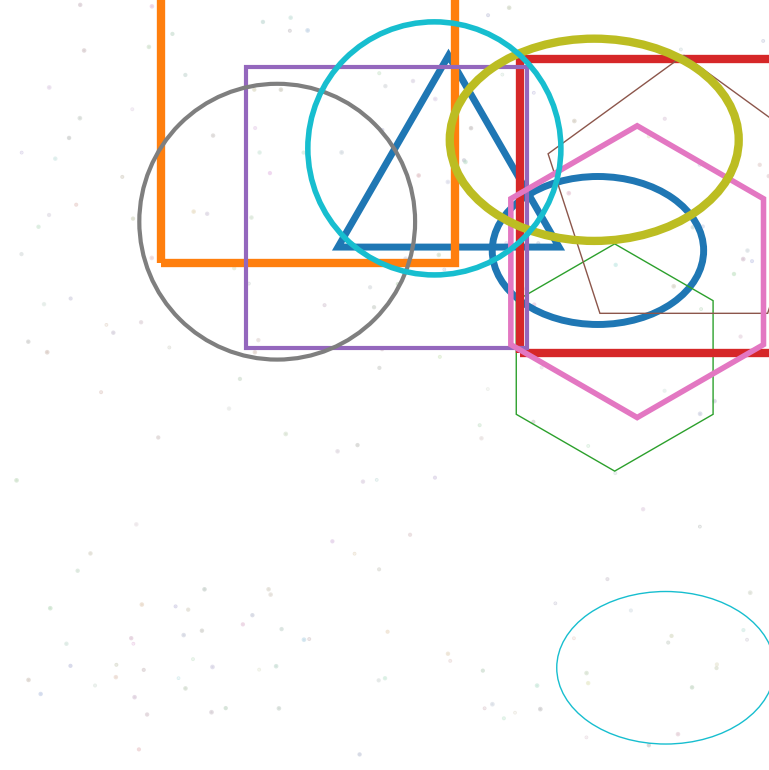[{"shape": "oval", "thickness": 2.5, "radius": 0.69, "center": [0.777, 0.675]}, {"shape": "triangle", "thickness": 2.5, "radius": 0.83, "center": [0.582, 0.762]}, {"shape": "square", "thickness": 3, "radius": 0.95, "center": [0.4, 0.849]}, {"shape": "hexagon", "thickness": 0.5, "radius": 0.74, "center": [0.798, 0.536]}, {"shape": "square", "thickness": 3, "radius": 0.95, "center": [0.866, 0.733]}, {"shape": "square", "thickness": 1.5, "radius": 0.91, "center": [0.502, 0.731]}, {"shape": "pentagon", "thickness": 0.5, "radius": 0.93, "center": [0.888, 0.743]}, {"shape": "hexagon", "thickness": 2, "radius": 0.95, "center": [0.827, 0.647]}, {"shape": "circle", "thickness": 1.5, "radius": 0.9, "center": [0.36, 0.712]}, {"shape": "oval", "thickness": 3, "radius": 0.94, "center": [0.772, 0.818]}, {"shape": "circle", "thickness": 2, "radius": 0.82, "center": [0.564, 0.807]}, {"shape": "oval", "thickness": 0.5, "radius": 0.71, "center": [0.865, 0.133]}]